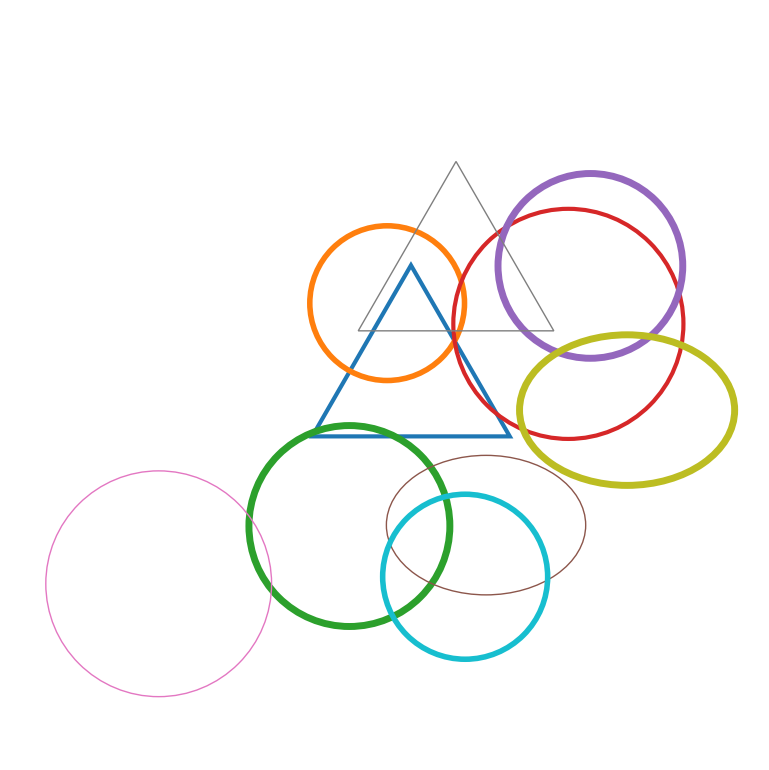[{"shape": "triangle", "thickness": 1.5, "radius": 0.74, "center": [0.534, 0.507]}, {"shape": "circle", "thickness": 2, "radius": 0.5, "center": [0.503, 0.606]}, {"shape": "circle", "thickness": 2.5, "radius": 0.65, "center": [0.454, 0.317]}, {"shape": "circle", "thickness": 1.5, "radius": 0.75, "center": [0.738, 0.579]}, {"shape": "circle", "thickness": 2.5, "radius": 0.6, "center": [0.767, 0.655]}, {"shape": "oval", "thickness": 0.5, "radius": 0.65, "center": [0.631, 0.318]}, {"shape": "circle", "thickness": 0.5, "radius": 0.73, "center": [0.206, 0.242]}, {"shape": "triangle", "thickness": 0.5, "radius": 0.73, "center": [0.592, 0.644]}, {"shape": "oval", "thickness": 2.5, "radius": 0.7, "center": [0.814, 0.467]}, {"shape": "circle", "thickness": 2, "radius": 0.54, "center": [0.604, 0.251]}]